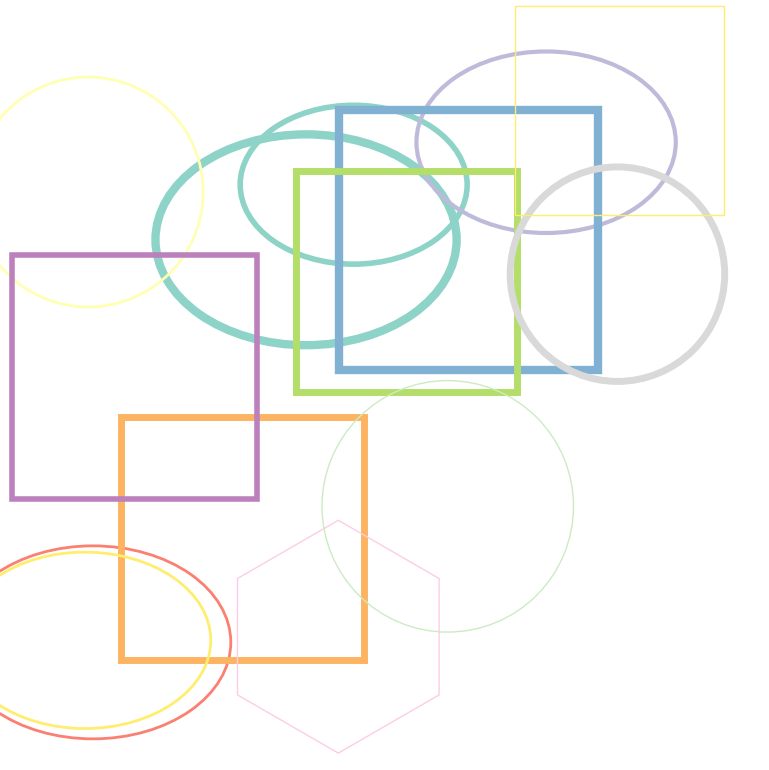[{"shape": "oval", "thickness": 3, "radius": 0.98, "center": [0.397, 0.689]}, {"shape": "oval", "thickness": 2, "radius": 0.74, "center": [0.459, 0.76]}, {"shape": "circle", "thickness": 1, "radius": 0.75, "center": [0.115, 0.751]}, {"shape": "oval", "thickness": 1.5, "radius": 0.84, "center": [0.709, 0.815]}, {"shape": "oval", "thickness": 1, "radius": 0.9, "center": [0.121, 0.166]}, {"shape": "square", "thickness": 3, "radius": 0.84, "center": [0.608, 0.688]}, {"shape": "square", "thickness": 2.5, "radius": 0.79, "center": [0.315, 0.3]}, {"shape": "square", "thickness": 2.5, "radius": 0.72, "center": [0.528, 0.634]}, {"shape": "hexagon", "thickness": 0.5, "radius": 0.76, "center": [0.439, 0.173]}, {"shape": "circle", "thickness": 2.5, "radius": 0.7, "center": [0.802, 0.644]}, {"shape": "square", "thickness": 2, "radius": 0.79, "center": [0.175, 0.51]}, {"shape": "circle", "thickness": 0.5, "radius": 0.82, "center": [0.582, 0.342]}, {"shape": "square", "thickness": 0.5, "radius": 0.68, "center": [0.805, 0.857]}, {"shape": "oval", "thickness": 1, "radius": 0.82, "center": [0.11, 0.168]}]